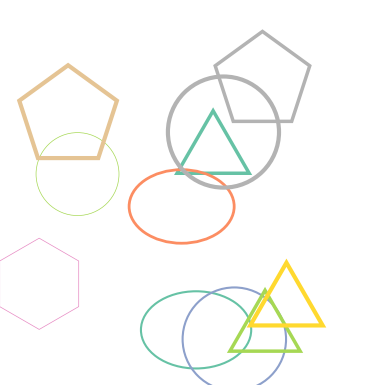[{"shape": "oval", "thickness": 1.5, "radius": 0.72, "center": [0.509, 0.143]}, {"shape": "triangle", "thickness": 2.5, "radius": 0.54, "center": [0.554, 0.604]}, {"shape": "oval", "thickness": 2, "radius": 0.68, "center": [0.472, 0.464]}, {"shape": "circle", "thickness": 1.5, "radius": 0.67, "center": [0.609, 0.119]}, {"shape": "hexagon", "thickness": 0.5, "radius": 0.59, "center": [0.102, 0.263]}, {"shape": "triangle", "thickness": 2.5, "radius": 0.53, "center": [0.688, 0.141]}, {"shape": "circle", "thickness": 0.5, "radius": 0.54, "center": [0.201, 0.548]}, {"shape": "triangle", "thickness": 3, "radius": 0.54, "center": [0.744, 0.209]}, {"shape": "pentagon", "thickness": 3, "radius": 0.67, "center": [0.177, 0.697]}, {"shape": "circle", "thickness": 3, "radius": 0.72, "center": [0.58, 0.657]}, {"shape": "pentagon", "thickness": 2.5, "radius": 0.65, "center": [0.682, 0.789]}]